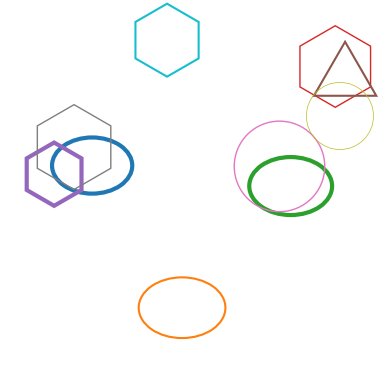[{"shape": "oval", "thickness": 3, "radius": 0.52, "center": [0.239, 0.57]}, {"shape": "oval", "thickness": 1.5, "radius": 0.56, "center": [0.473, 0.201]}, {"shape": "oval", "thickness": 3, "radius": 0.54, "center": [0.755, 0.517]}, {"shape": "hexagon", "thickness": 1, "radius": 0.53, "center": [0.871, 0.827]}, {"shape": "hexagon", "thickness": 3, "radius": 0.41, "center": [0.141, 0.548]}, {"shape": "triangle", "thickness": 1.5, "radius": 0.47, "center": [0.896, 0.798]}, {"shape": "circle", "thickness": 1, "radius": 0.59, "center": [0.726, 0.568]}, {"shape": "hexagon", "thickness": 1, "radius": 0.55, "center": [0.192, 0.618]}, {"shape": "circle", "thickness": 0.5, "radius": 0.44, "center": [0.883, 0.699]}, {"shape": "hexagon", "thickness": 1.5, "radius": 0.47, "center": [0.434, 0.896]}]